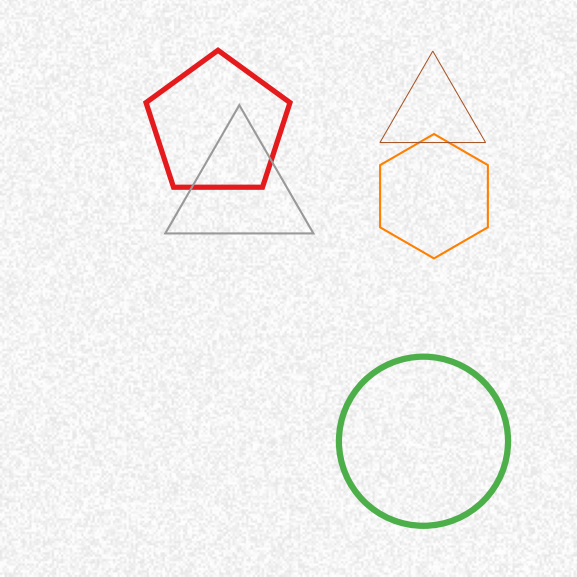[{"shape": "pentagon", "thickness": 2.5, "radius": 0.66, "center": [0.378, 0.781]}, {"shape": "circle", "thickness": 3, "radius": 0.73, "center": [0.733, 0.235]}, {"shape": "hexagon", "thickness": 1, "radius": 0.54, "center": [0.751, 0.659]}, {"shape": "triangle", "thickness": 0.5, "radius": 0.53, "center": [0.749, 0.805]}, {"shape": "triangle", "thickness": 1, "radius": 0.74, "center": [0.414, 0.669]}]